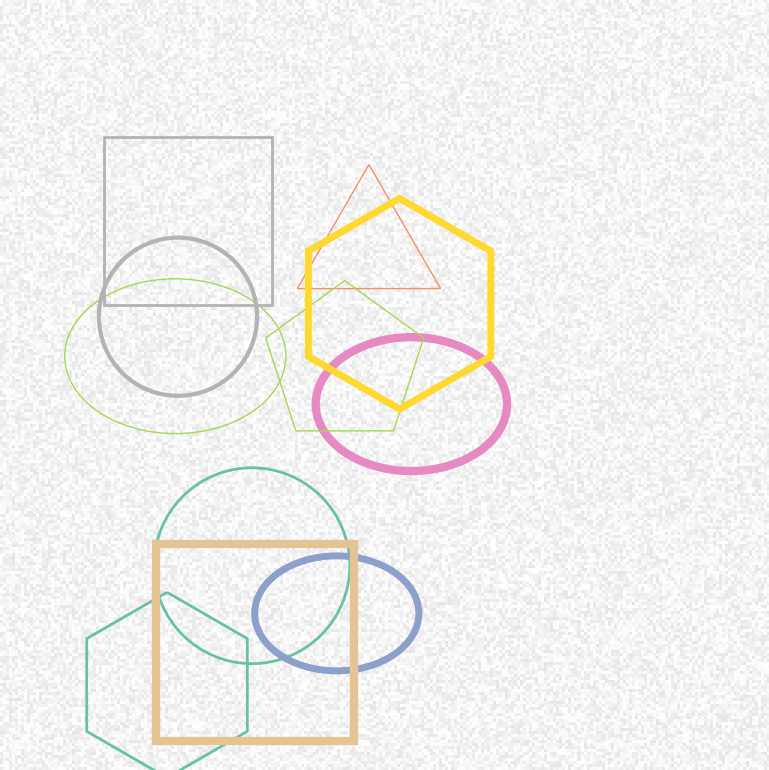[{"shape": "hexagon", "thickness": 1, "radius": 0.6, "center": [0.217, 0.11]}, {"shape": "circle", "thickness": 1, "radius": 0.64, "center": [0.327, 0.265]}, {"shape": "triangle", "thickness": 0.5, "radius": 0.54, "center": [0.479, 0.679]}, {"shape": "oval", "thickness": 2.5, "radius": 0.53, "center": [0.437, 0.203]}, {"shape": "oval", "thickness": 3, "radius": 0.62, "center": [0.534, 0.475]}, {"shape": "pentagon", "thickness": 0.5, "radius": 0.54, "center": [0.448, 0.528]}, {"shape": "oval", "thickness": 0.5, "radius": 0.72, "center": [0.228, 0.537]}, {"shape": "hexagon", "thickness": 2.5, "radius": 0.68, "center": [0.519, 0.606]}, {"shape": "square", "thickness": 3, "radius": 0.64, "center": [0.331, 0.166]}, {"shape": "square", "thickness": 1, "radius": 0.55, "center": [0.244, 0.713]}, {"shape": "circle", "thickness": 1.5, "radius": 0.51, "center": [0.231, 0.589]}]